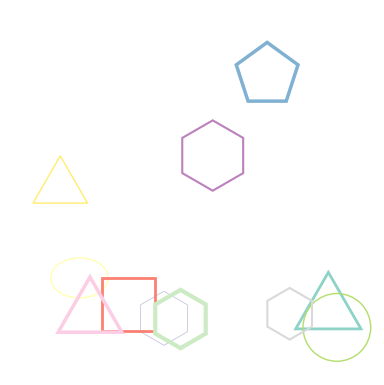[{"shape": "triangle", "thickness": 2, "radius": 0.49, "center": [0.853, 0.195]}, {"shape": "oval", "thickness": 1, "radius": 0.37, "center": [0.206, 0.278]}, {"shape": "hexagon", "thickness": 0.5, "radius": 0.35, "center": [0.426, 0.173]}, {"shape": "square", "thickness": 2, "radius": 0.34, "center": [0.334, 0.21]}, {"shape": "pentagon", "thickness": 2.5, "radius": 0.42, "center": [0.694, 0.806]}, {"shape": "circle", "thickness": 1, "radius": 0.44, "center": [0.875, 0.15]}, {"shape": "triangle", "thickness": 2.5, "radius": 0.48, "center": [0.234, 0.185]}, {"shape": "hexagon", "thickness": 1.5, "radius": 0.33, "center": [0.752, 0.185]}, {"shape": "hexagon", "thickness": 1.5, "radius": 0.46, "center": [0.553, 0.596]}, {"shape": "hexagon", "thickness": 3, "radius": 0.38, "center": [0.469, 0.171]}, {"shape": "triangle", "thickness": 1, "radius": 0.41, "center": [0.157, 0.513]}]